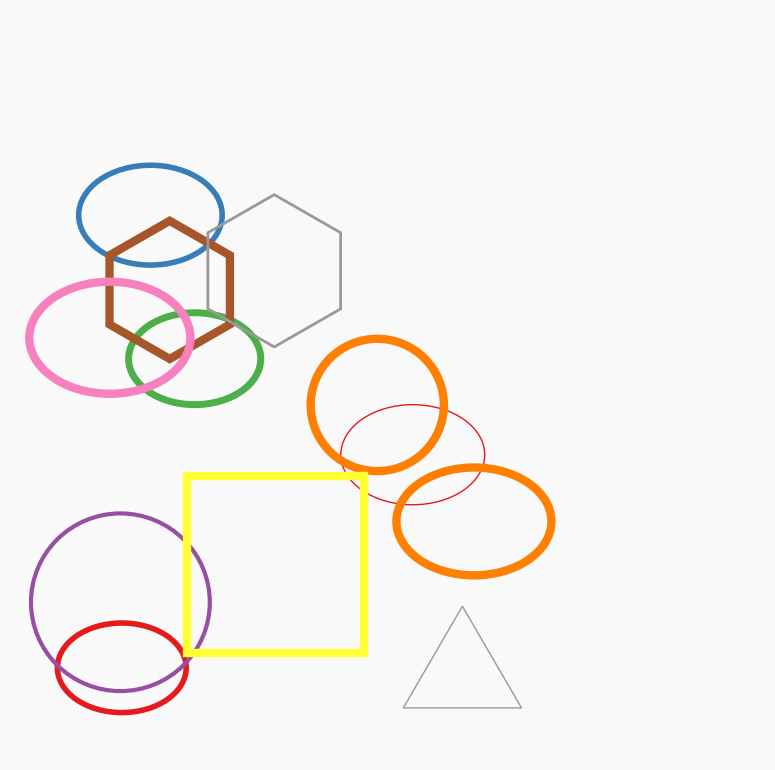[{"shape": "oval", "thickness": 0.5, "radius": 0.46, "center": [0.533, 0.409]}, {"shape": "oval", "thickness": 2, "radius": 0.42, "center": [0.157, 0.133]}, {"shape": "oval", "thickness": 2, "radius": 0.46, "center": [0.194, 0.721]}, {"shape": "oval", "thickness": 2.5, "radius": 0.43, "center": [0.251, 0.534]}, {"shape": "circle", "thickness": 1.5, "radius": 0.58, "center": [0.155, 0.218]}, {"shape": "circle", "thickness": 3, "radius": 0.43, "center": [0.487, 0.474]}, {"shape": "oval", "thickness": 3, "radius": 0.5, "center": [0.612, 0.323]}, {"shape": "square", "thickness": 3, "radius": 0.57, "center": [0.355, 0.267]}, {"shape": "hexagon", "thickness": 3, "radius": 0.45, "center": [0.219, 0.624]}, {"shape": "oval", "thickness": 3, "radius": 0.52, "center": [0.142, 0.561]}, {"shape": "hexagon", "thickness": 1, "radius": 0.49, "center": [0.354, 0.648]}, {"shape": "triangle", "thickness": 0.5, "radius": 0.44, "center": [0.597, 0.125]}]